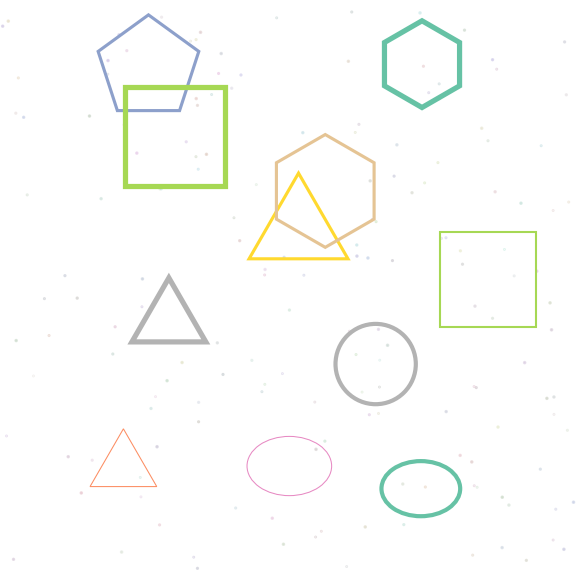[{"shape": "oval", "thickness": 2, "radius": 0.34, "center": [0.729, 0.153]}, {"shape": "hexagon", "thickness": 2.5, "radius": 0.38, "center": [0.731, 0.888]}, {"shape": "triangle", "thickness": 0.5, "radius": 0.33, "center": [0.214, 0.19]}, {"shape": "pentagon", "thickness": 1.5, "radius": 0.46, "center": [0.257, 0.882]}, {"shape": "oval", "thickness": 0.5, "radius": 0.37, "center": [0.501, 0.192]}, {"shape": "square", "thickness": 2.5, "radius": 0.43, "center": [0.303, 0.763]}, {"shape": "square", "thickness": 1, "radius": 0.41, "center": [0.844, 0.515]}, {"shape": "triangle", "thickness": 1.5, "radius": 0.49, "center": [0.517, 0.6]}, {"shape": "hexagon", "thickness": 1.5, "radius": 0.49, "center": [0.563, 0.668]}, {"shape": "circle", "thickness": 2, "radius": 0.35, "center": [0.65, 0.369]}, {"shape": "triangle", "thickness": 2.5, "radius": 0.37, "center": [0.292, 0.444]}]